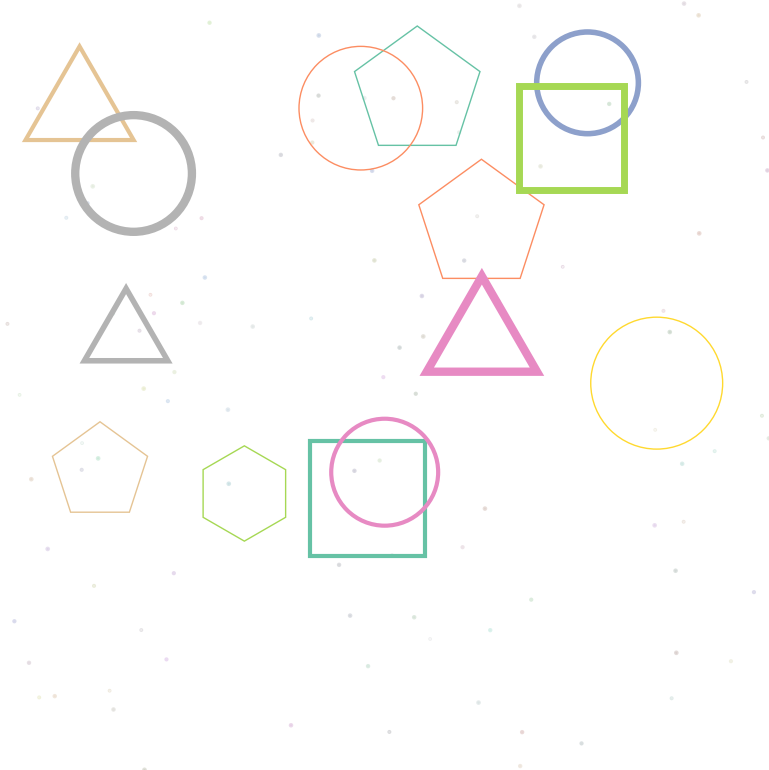[{"shape": "pentagon", "thickness": 0.5, "radius": 0.43, "center": [0.542, 0.881]}, {"shape": "square", "thickness": 1.5, "radius": 0.37, "center": [0.478, 0.353]}, {"shape": "circle", "thickness": 0.5, "radius": 0.4, "center": [0.469, 0.86]}, {"shape": "pentagon", "thickness": 0.5, "radius": 0.43, "center": [0.625, 0.708]}, {"shape": "circle", "thickness": 2, "radius": 0.33, "center": [0.763, 0.892]}, {"shape": "triangle", "thickness": 3, "radius": 0.41, "center": [0.626, 0.559]}, {"shape": "circle", "thickness": 1.5, "radius": 0.35, "center": [0.5, 0.387]}, {"shape": "hexagon", "thickness": 0.5, "radius": 0.31, "center": [0.317, 0.359]}, {"shape": "square", "thickness": 2.5, "radius": 0.34, "center": [0.742, 0.821]}, {"shape": "circle", "thickness": 0.5, "radius": 0.43, "center": [0.853, 0.502]}, {"shape": "pentagon", "thickness": 0.5, "radius": 0.32, "center": [0.13, 0.387]}, {"shape": "triangle", "thickness": 1.5, "radius": 0.41, "center": [0.103, 0.859]}, {"shape": "triangle", "thickness": 2, "radius": 0.31, "center": [0.164, 0.563]}, {"shape": "circle", "thickness": 3, "radius": 0.38, "center": [0.173, 0.775]}]